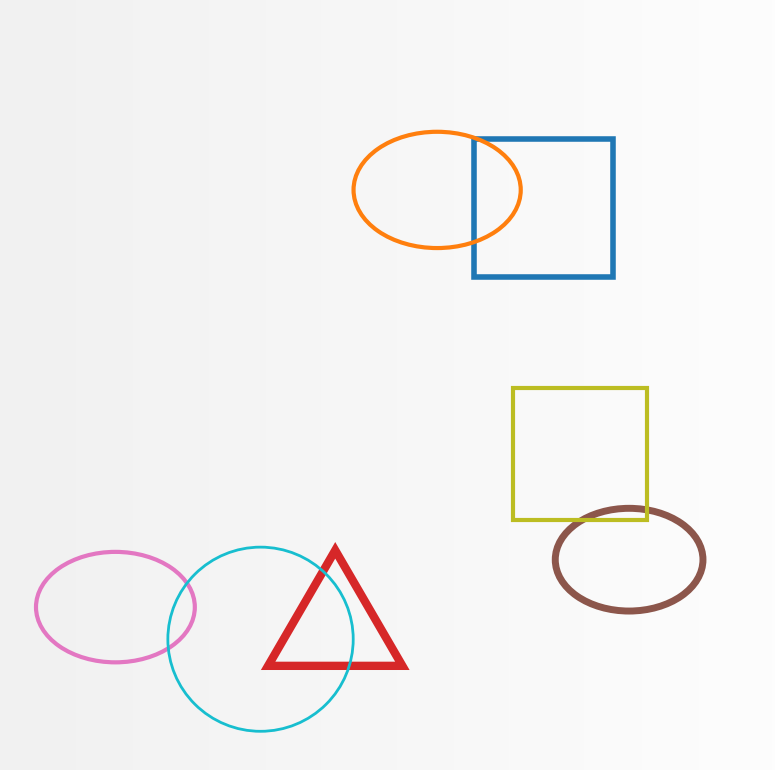[{"shape": "square", "thickness": 2, "radius": 0.45, "center": [0.701, 0.73]}, {"shape": "oval", "thickness": 1.5, "radius": 0.54, "center": [0.564, 0.753]}, {"shape": "triangle", "thickness": 3, "radius": 0.5, "center": [0.433, 0.185]}, {"shape": "oval", "thickness": 2.5, "radius": 0.48, "center": [0.812, 0.273]}, {"shape": "oval", "thickness": 1.5, "radius": 0.51, "center": [0.149, 0.212]}, {"shape": "square", "thickness": 1.5, "radius": 0.43, "center": [0.749, 0.41]}, {"shape": "circle", "thickness": 1, "radius": 0.6, "center": [0.336, 0.17]}]